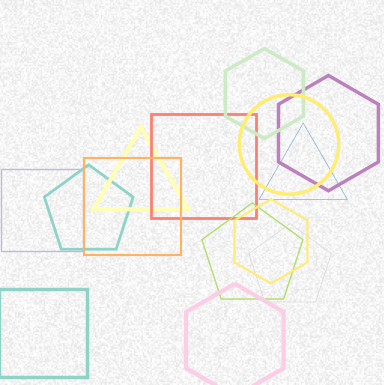[{"shape": "pentagon", "thickness": 2, "radius": 0.61, "center": [0.23, 0.451]}, {"shape": "square", "thickness": 2.5, "radius": 0.57, "center": [0.112, 0.136]}, {"shape": "triangle", "thickness": 3, "radius": 0.71, "center": [0.366, 0.527]}, {"shape": "square", "thickness": 1, "radius": 0.53, "center": [0.108, 0.454]}, {"shape": "square", "thickness": 2, "radius": 0.68, "center": [0.529, 0.569]}, {"shape": "triangle", "thickness": 0.5, "radius": 0.66, "center": [0.788, 0.548]}, {"shape": "square", "thickness": 1.5, "radius": 0.63, "center": [0.343, 0.464]}, {"shape": "pentagon", "thickness": 1, "radius": 0.69, "center": [0.656, 0.335]}, {"shape": "hexagon", "thickness": 3, "radius": 0.73, "center": [0.61, 0.117]}, {"shape": "pentagon", "thickness": 0.5, "radius": 0.56, "center": [0.754, 0.307]}, {"shape": "hexagon", "thickness": 2.5, "radius": 0.75, "center": [0.853, 0.654]}, {"shape": "hexagon", "thickness": 2.5, "radius": 0.59, "center": [0.687, 0.757]}, {"shape": "circle", "thickness": 2.5, "radius": 0.65, "center": [0.751, 0.625]}, {"shape": "hexagon", "thickness": 1.5, "radius": 0.55, "center": [0.704, 0.373]}]